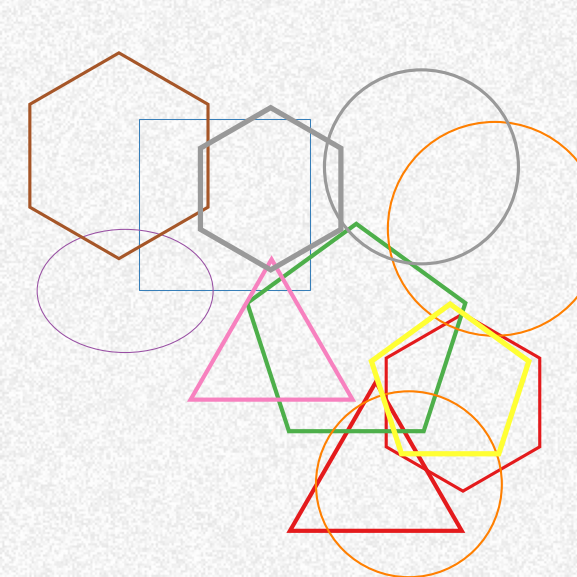[{"shape": "triangle", "thickness": 2, "radius": 0.86, "center": [0.651, 0.166]}, {"shape": "hexagon", "thickness": 1.5, "radius": 0.77, "center": [0.802, 0.302]}, {"shape": "square", "thickness": 0.5, "radius": 0.74, "center": [0.389, 0.645]}, {"shape": "pentagon", "thickness": 2, "radius": 0.99, "center": [0.617, 0.413]}, {"shape": "oval", "thickness": 0.5, "radius": 0.76, "center": [0.217, 0.495]}, {"shape": "circle", "thickness": 1, "radius": 0.8, "center": [0.708, 0.161]}, {"shape": "circle", "thickness": 1, "radius": 0.93, "center": [0.857, 0.603]}, {"shape": "pentagon", "thickness": 2.5, "radius": 0.72, "center": [0.779, 0.329]}, {"shape": "hexagon", "thickness": 1.5, "radius": 0.89, "center": [0.206, 0.729]}, {"shape": "triangle", "thickness": 2, "radius": 0.81, "center": [0.47, 0.388]}, {"shape": "hexagon", "thickness": 2.5, "radius": 0.7, "center": [0.469, 0.672]}, {"shape": "circle", "thickness": 1.5, "radius": 0.84, "center": [0.73, 0.71]}]